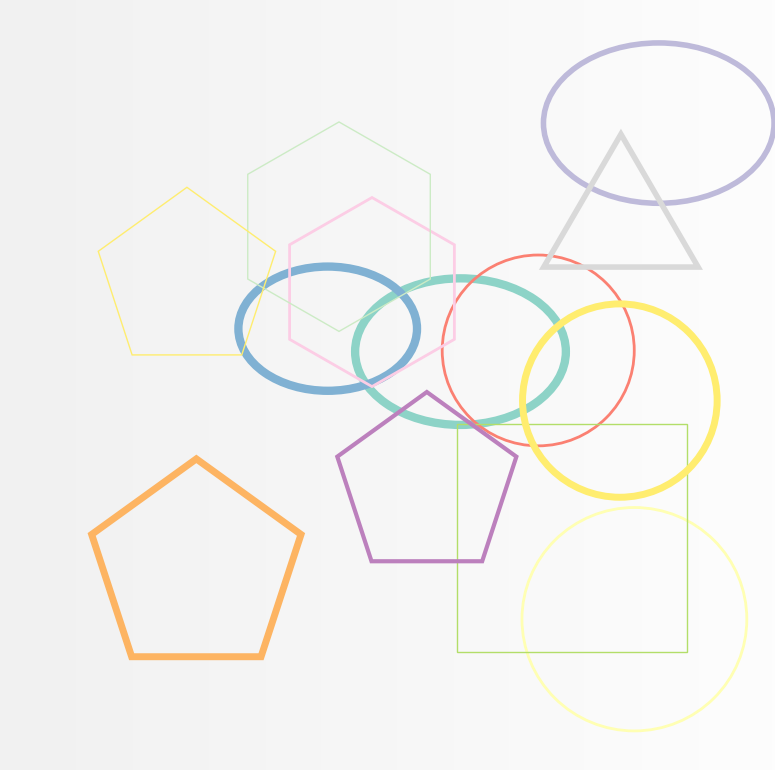[{"shape": "oval", "thickness": 3, "radius": 0.68, "center": [0.594, 0.543]}, {"shape": "circle", "thickness": 1, "radius": 0.73, "center": [0.819, 0.196]}, {"shape": "oval", "thickness": 2, "radius": 0.74, "center": [0.85, 0.84]}, {"shape": "circle", "thickness": 1, "radius": 0.62, "center": [0.694, 0.545]}, {"shape": "oval", "thickness": 3, "radius": 0.58, "center": [0.423, 0.573]}, {"shape": "pentagon", "thickness": 2.5, "radius": 0.71, "center": [0.253, 0.262]}, {"shape": "square", "thickness": 0.5, "radius": 0.74, "center": [0.738, 0.301]}, {"shape": "hexagon", "thickness": 1, "radius": 0.61, "center": [0.48, 0.621]}, {"shape": "triangle", "thickness": 2, "radius": 0.58, "center": [0.801, 0.711]}, {"shape": "pentagon", "thickness": 1.5, "radius": 0.61, "center": [0.551, 0.369]}, {"shape": "hexagon", "thickness": 0.5, "radius": 0.68, "center": [0.437, 0.706]}, {"shape": "circle", "thickness": 2.5, "radius": 0.63, "center": [0.8, 0.48]}, {"shape": "pentagon", "thickness": 0.5, "radius": 0.6, "center": [0.241, 0.636]}]